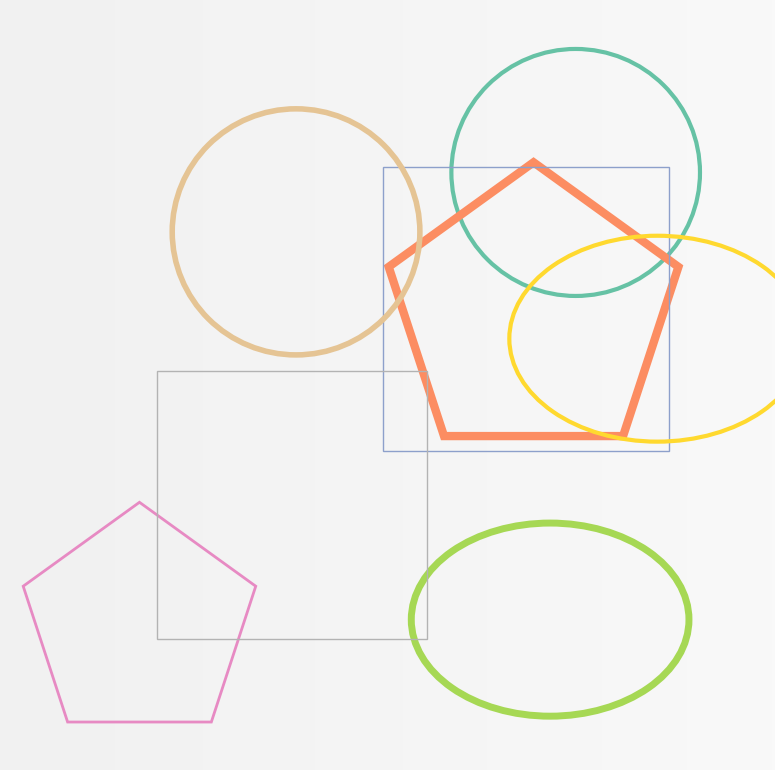[{"shape": "circle", "thickness": 1.5, "radius": 0.8, "center": [0.743, 0.776]}, {"shape": "pentagon", "thickness": 3, "radius": 0.98, "center": [0.688, 0.593]}, {"shape": "square", "thickness": 0.5, "radius": 0.92, "center": [0.679, 0.598]}, {"shape": "pentagon", "thickness": 1, "radius": 0.79, "center": [0.18, 0.19]}, {"shape": "oval", "thickness": 2.5, "radius": 0.9, "center": [0.71, 0.195]}, {"shape": "oval", "thickness": 1.5, "radius": 0.96, "center": [0.848, 0.56]}, {"shape": "circle", "thickness": 2, "radius": 0.8, "center": [0.382, 0.699]}, {"shape": "square", "thickness": 0.5, "radius": 0.87, "center": [0.376, 0.344]}]